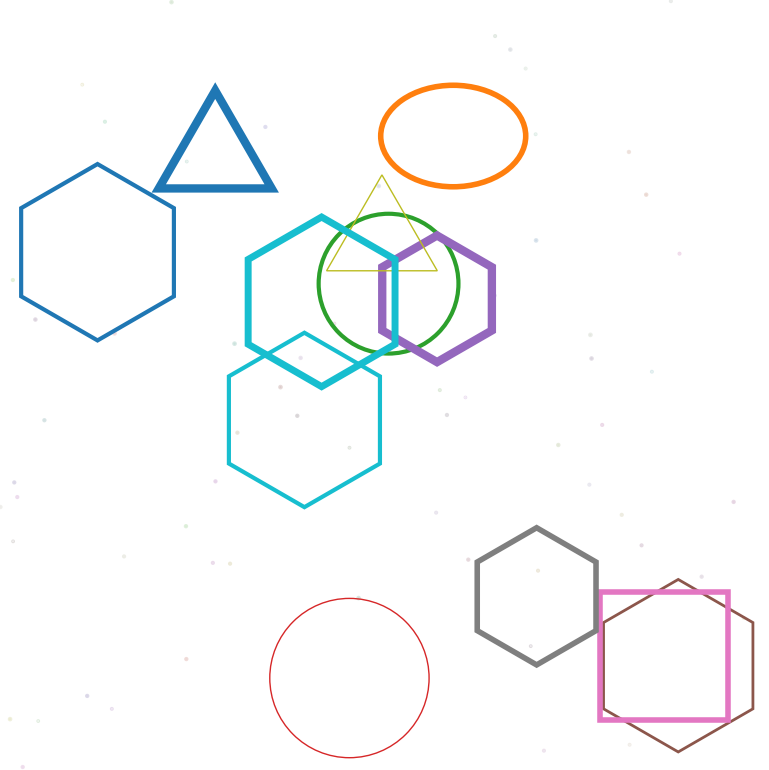[{"shape": "hexagon", "thickness": 1.5, "radius": 0.57, "center": [0.127, 0.672]}, {"shape": "triangle", "thickness": 3, "radius": 0.42, "center": [0.28, 0.798]}, {"shape": "oval", "thickness": 2, "radius": 0.47, "center": [0.589, 0.823]}, {"shape": "circle", "thickness": 1.5, "radius": 0.45, "center": [0.505, 0.632]}, {"shape": "circle", "thickness": 0.5, "radius": 0.52, "center": [0.454, 0.119]}, {"shape": "hexagon", "thickness": 3, "radius": 0.41, "center": [0.568, 0.612]}, {"shape": "hexagon", "thickness": 1, "radius": 0.56, "center": [0.881, 0.135]}, {"shape": "square", "thickness": 2, "radius": 0.42, "center": [0.862, 0.148]}, {"shape": "hexagon", "thickness": 2, "radius": 0.45, "center": [0.697, 0.226]}, {"shape": "triangle", "thickness": 0.5, "radius": 0.42, "center": [0.496, 0.69]}, {"shape": "hexagon", "thickness": 2.5, "radius": 0.55, "center": [0.418, 0.608]}, {"shape": "hexagon", "thickness": 1.5, "radius": 0.57, "center": [0.395, 0.455]}]